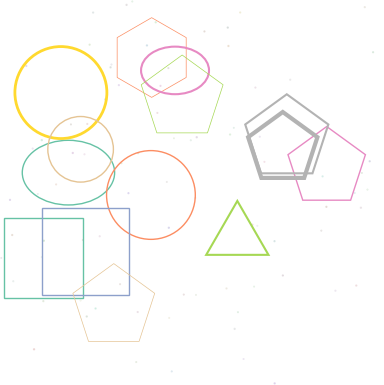[{"shape": "oval", "thickness": 1, "radius": 0.6, "center": [0.178, 0.552]}, {"shape": "square", "thickness": 1, "radius": 0.52, "center": [0.113, 0.329]}, {"shape": "circle", "thickness": 1, "radius": 0.58, "center": [0.392, 0.494]}, {"shape": "hexagon", "thickness": 0.5, "radius": 0.52, "center": [0.394, 0.851]}, {"shape": "square", "thickness": 1, "radius": 0.56, "center": [0.222, 0.346]}, {"shape": "oval", "thickness": 1.5, "radius": 0.44, "center": [0.455, 0.817]}, {"shape": "pentagon", "thickness": 1, "radius": 0.53, "center": [0.849, 0.566]}, {"shape": "triangle", "thickness": 1.5, "radius": 0.47, "center": [0.616, 0.385]}, {"shape": "pentagon", "thickness": 0.5, "radius": 0.56, "center": [0.473, 0.745]}, {"shape": "circle", "thickness": 2, "radius": 0.6, "center": [0.158, 0.76]}, {"shape": "pentagon", "thickness": 0.5, "radius": 0.56, "center": [0.296, 0.204]}, {"shape": "circle", "thickness": 1, "radius": 0.43, "center": [0.209, 0.612]}, {"shape": "pentagon", "thickness": 1.5, "radius": 0.57, "center": [0.745, 0.642]}, {"shape": "pentagon", "thickness": 3, "radius": 0.47, "center": [0.734, 0.614]}]